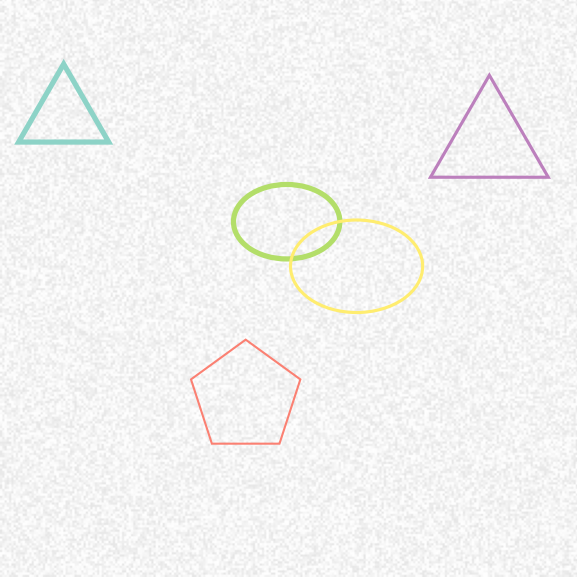[{"shape": "triangle", "thickness": 2.5, "radius": 0.45, "center": [0.11, 0.798]}, {"shape": "pentagon", "thickness": 1, "radius": 0.5, "center": [0.425, 0.311]}, {"shape": "oval", "thickness": 2.5, "radius": 0.46, "center": [0.496, 0.615]}, {"shape": "triangle", "thickness": 1.5, "radius": 0.59, "center": [0.847, 0.751]}, {"shape": "oval", "thickness": 1.5, "radius": 0.57, "center": [0.617, 0.538]}]